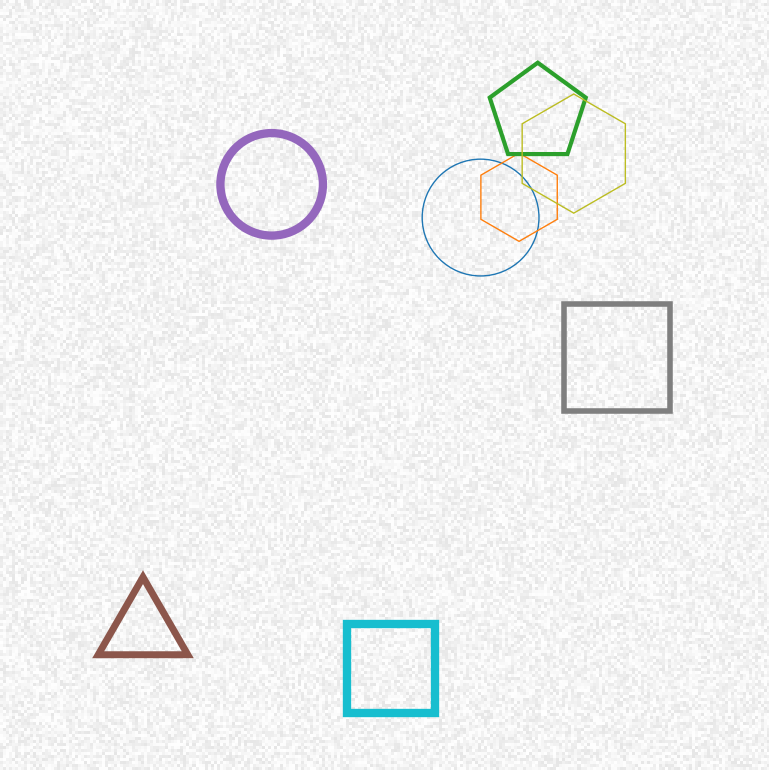[{"shape": "circle", "thickness": 0.5, "radius": 0.38, "center": [0.624, 0.717]}, {"shape": "hexagon", "thickness": 0.5, "radius": 0.29, "center": [0.674, 0.744]}, {"shape": "pentagon", "thickness": 1.5, "radius": 0.33, "center": [0.698, 0.853]}, {"shape": "circle", "thickness": 3, "radius": 0.33, "center": [0.353, 0.761]}, {"shape": "triangle", "thickness": 2.5, "radius": 0.34, "center": [0.186, 0.183]}, {"shape": "square", "thickness": 2, "radius": 0.35, "center": [0.801, 0.536]}, {"shape": "hexagon", "thickness": 0.5, "radius": 0.39, "center": [0.745, 0.801]}, {"shape": "square", "thickness": 3, "radius": 0.29, "center": [0.508, 0.132]}]